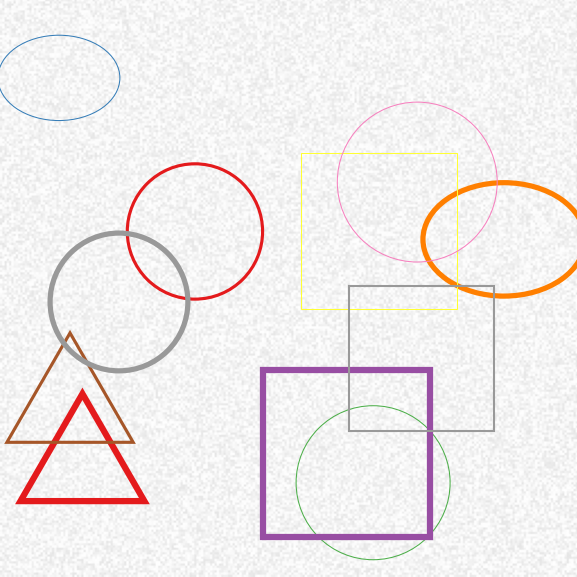[{"shape": "circle", "thickness": 1.5, "radius": 0.59, "center": [0.338, 0.598]}, {"shape": "triangle", "thickness": 3, "radius": 0.62, "center": [0.143, 0.193]}, {"shape": "oval", "thickness": 0.5, "radius": 0.53, "center": [0.102, 0.864]}, {"shape": "circle", "thickness": 0.5, "radius": 0.67, "center": [0.646, 0.163]}, {"shape": "square", "thickness": 3, "radius": 0.72, "center": [0.6, 0.214]}, {"shape": "oval", "thickness": 2.5, "radius": 0.7, "center": [0.873, 0.585]}, {"shape": "square", "thickness": 0.5, "radius": 0.68, "center": [0.656, 0.6]}, {"shape": "triangle", "thickness": 1.5, "radius": 0.63, "center": [0.121, 0.296]}, {"shape": "circle", "thickness": 0.5, "radius": 0.69, "center": [0.723, 0.684]}, {"shape": "circle", "thickness": 2.5, "radius": 0.6, "center": [0.206, 0.476]}, {"shape": "square", "thickness": 1, "radius": 0.63, "center": [0.73, 0.378]}]